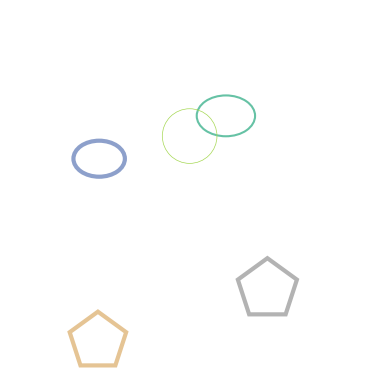[{"shape": "oval", "thickness": 1.5, "radius": 0.38, "center": [0.587, 0.699]}, {"shape": "oval", "thickness": 3, "radius": 0.33, "center": [0.258, 0.588]}, {"shape": "circle", "thickness": 0.5, "radius": 0.35, "center": [0.493, 0.647]}, {"shape": "pentagon", "thickness": 3, "radius": 0.39, "center": [0.254, 0.113]}, {"shape": "pentagon", "thickness": 3, "radius": 0.4, "center": [0.695, 0.249]}]